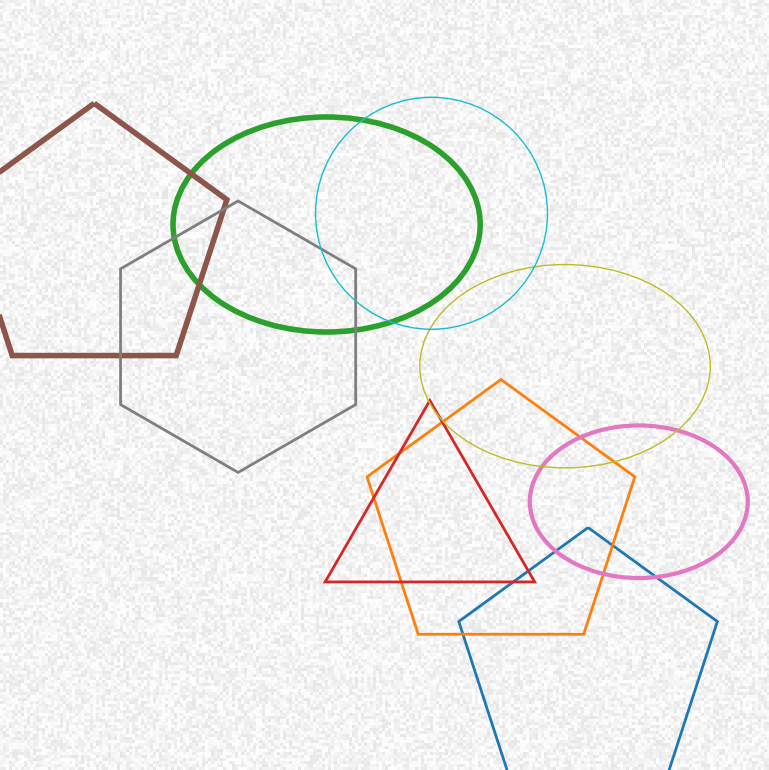[{"shape": "pentagon", "thickness": 1, "radius": 0.88, "center": [0.764, 0.138]}, {"shape": "pentagon", "thickness": 1, "radius": 0.91, "center": [0.651, 0.324]}, {"shape": "oval", "thickness": 2, "radius": 1.0, "center": [0.424, 0.708]}, {"shape": "triangle", "thickness": 1, "radius": 0.79, "center": [0.558, 0.323]}, {"shape": "pentagon", "thickness": 2, "radius": 0.91, "center": [0.122, 0.685]}, {"shape": "oval", "thickness": 1.5, "radius": 0.71, "center": [0.83, 0.348]}, {"shape": "hexagon", "thickness": 1, "radius": 0.88, "center": [0.309, 0.563]}, {"shape": "oval", "thickness": 0.5, "radius": 0.94, "center": [0.734, 0.524]}, {"shape": "circle", "thickness": 0.5, "radius": 0.75, "center": [0.56, 0.723]}]